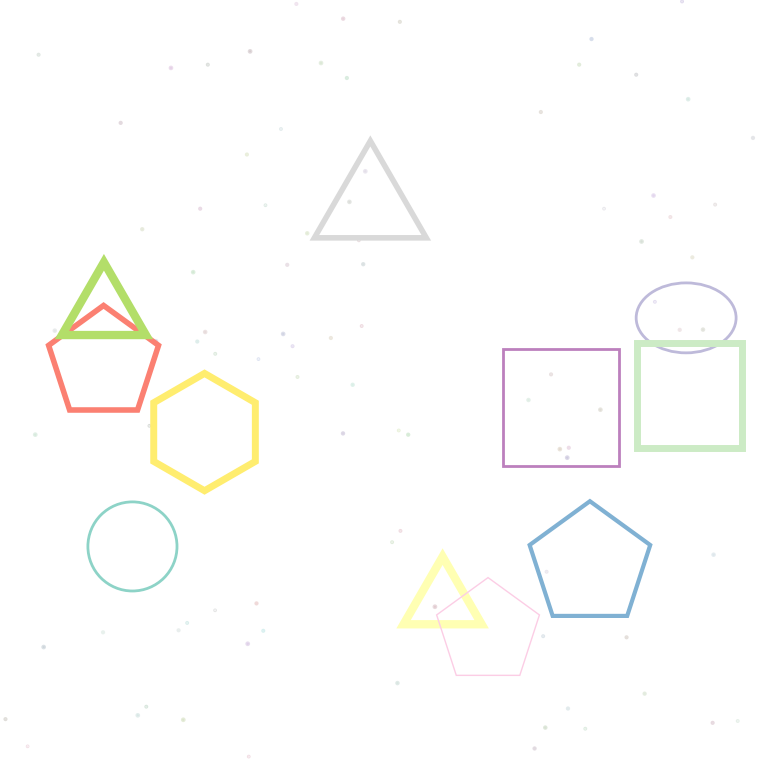[{"shape": "circle", "thickness": 1, "radius": 0.29, "center": [0.172, 0.29]}, {"shape": "triangle", "thickness": 3, "radius": 0.29, "center": [0.575, 0.219]}, {"shape": "oval", "thickness": 1, "radius": 0.32, "center": [0.891, 0.587]}, {"shape": "pentagon", "thickness": 2, "radius": 0.38, "center": [0.135, 0.528]}, {"shape": "pentagon", "thickness": 1.5, "radius": 0.41, "center": [0.766, 0.267]}, {"shape": "triangle", "thickness": 3, "radius": 0.31, "center": [0.135, 0.596]}, {"shape": "pentagon", "thickness": 0.5, "radius": 0.35, "center": [0.634, 0.18]}, {"shape": "triangle", "thickness": 2, "radius": 0.42, "center": [0.481, 0.733]}, {"shape": "square", "thickness": 1, "radius": 0.38, "center": [0.729, 0.471]}, {"shape": "square", "thickness": 2.5, "radius": 0.34, "center": [0.895, 0.486]}, {"shape": "hexagon", "thickness": 2.5, "radius": 0.38, "center": [0.266, 0.439]}]